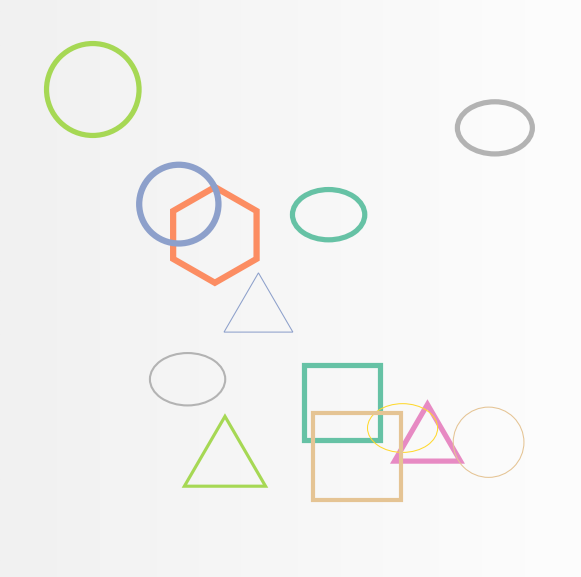[{"shape": "oval", "thickness": 2.5, "radius": 0.31, "center": [0.565, 0.627]}, {"shape": "square", "thickness": 2.5, "radius": 0.33, "center": [0.589, 0.302]}, {"shape": "hexagon", "thickness": 3, "radius": 0.41, "center": [0.37, 0.592]}, {"shape": "circle", "thickness": 3, "radius": 0.34, "center": [0.308, 0.646]}, {"shape": "triangle", "thickness": 0.5, "radius": 0.34, "center": [0.445, 0.458]}, {"shape": "triangle", "thickness": 2.5, "radius": 0.33, "center": [0.735, 0.233]}, {"shape": "circle", "thickness": 2.5, "radius": 0.4, "center": [0.16, 0.844]}, {"shape": "triangle", "thickness": 1.5, "radius": 0.4, "center": [0.387, 0.198]}, {"shape": "oval", "thickness": 0.5, "radius": 0.3, "center": [0.693, 0.258]}, {"shape": "circle", "thickness": 0.5, "radius": 0.3, "center": [0.841, 0.233]}, {"shape": "square", "thickness": 2, "radius": 0.38, "center": [0.614, 0.209]}, {"shape": "oval", "thickness": 2.5, "radius": 0.32, "center": [0.851, 0.778]}, {"shape": "oval", "thickness": 1, "radius": 0.32, "center": [0.323, 0.342]}]